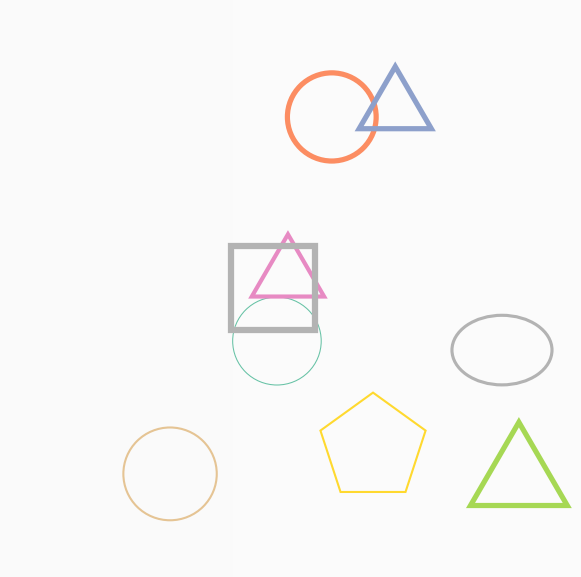[{"shape": "circle", "thickness": 0.5, "radius": 0.38, "center": [0.476, 0.409]}, {"shape": "circle", "thickness": 2.5, "radius": 0.38, "center": [0.571, 0.797]}, {"shape": "triangle", "thickness": 2.5, "radius": 0.36, "center": [0.68, 0.812]}, {"shape": "triangle", "thickness": 2, "radius": 0.36, "center": [0.495, 0.522]}, {"shape": "triangle", "thickness": 2.5, "radius": 0.48, "center": [0.893, 0.172]}, {"shape": "pentagon", "thickness": 1, "radius": 0.48, "center": [0.642, 0.224]}, {"shape": "circle", "thickness": 1, "radius": 0.4, "center": [0.293, 0.179]}, {"shape": "oval", "thickness": 1.5, "radius": 0.43, "center": [0.864, 0.393]}, {"shape": "square", "thickness": 3, "radius": 0.36, "center": [0.47, 0.5]}]